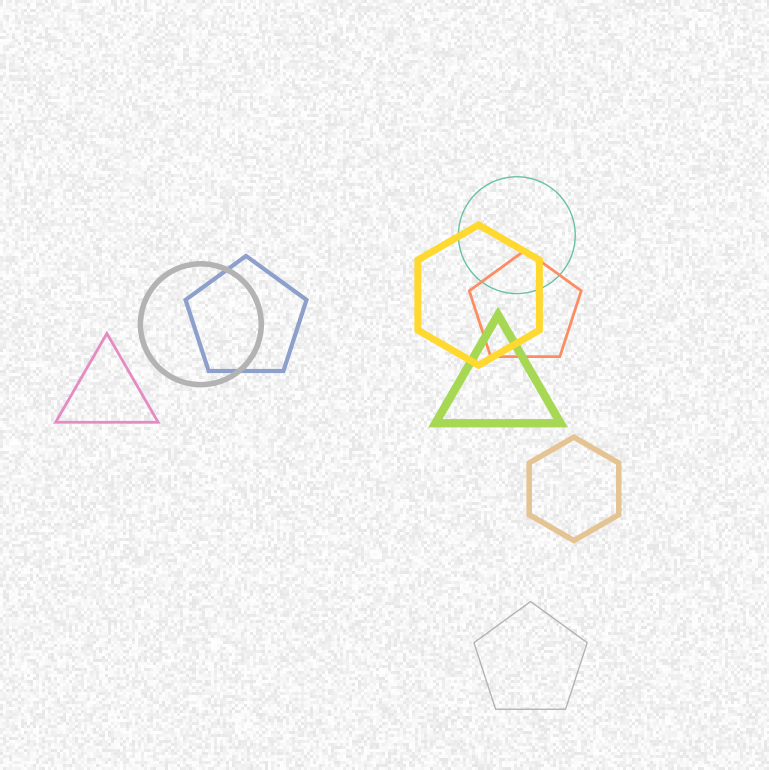[{"shape": "circle", "thickness": 0.5, "radius": 0.38, "center": [0.671, 0.695]}, {"shape": "pentagon", "thickness": 1, "radius": 0.38, "center": [0.682, 0.599]}, {"shape": "pentagon", "thickness": 1.5, "radius": 0.41, "center": [0.32, 0.585]}, {"shape": "triangle", "thickness": 1, "radius": 0.38, "center": [0.139, 0.49]}, {"shape": "triangle", "thickness": 3, "radius": 0.47, "center": [0.647, 0.497]}, {"shape": "hexagon", "thickness": 2.5, "radius": 0.46, "center": [0.622, 0.617]}, {"shape": "hexagon", "thickness": 2, "radius": 0.34, "center": [0.745, 0.365]}, {"shape": "circle", "thickness": 2, "radius": 0.39, "center": [0.261, 0.579]}, {"shape": "pentagon", "thickness": 0.5, "radius": 0.39, "center": [0.689, 0.141]}]